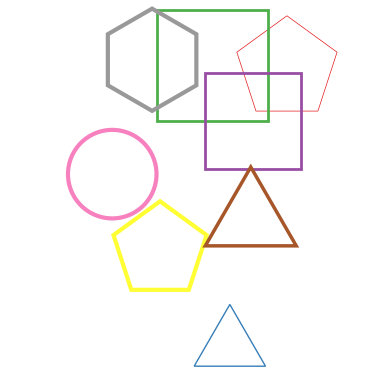[{"shape": "pentagon", "thickness": 0.5, "radius": 0.68, "center": [0.745, 0.822]}, {"shape": "triangle", "thickness": 1, "radius": 0.53, "center": [0.597, 0.102]}, {"shape": "square", "thickness": 2, "radius": 0.72, "center": [0.551, 0.831]}, {"shape": "square", "thickness": 2, "radius": 0.62, "center": [0.657, 0.686]}, {"shape": "pentagon", "thickness": 3, "radius": 0.64, "center": [0.416, 0.35]}, {"shape": "triangle", "thickness": 2.5, "radius": 0.68, "center": [0.651, 0.43]}, {"shape": "circle", "thickness": 3, "radius": 0.57, "center": [0.292, 0.548]}, {"shape": "hexagon", "thickness": 3, "radius": 0.66, "center": [0.395, 0.845]}]